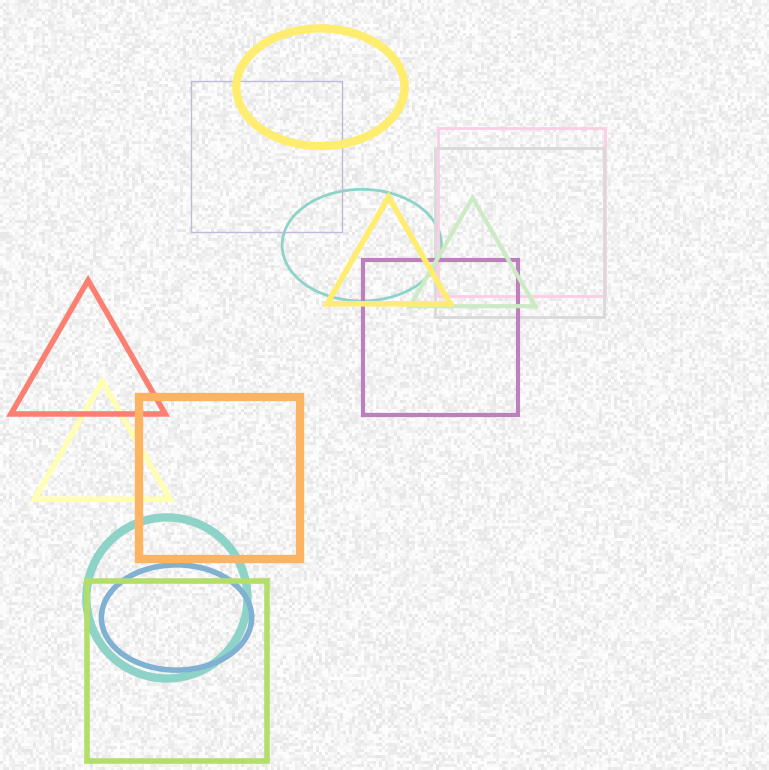[{"shape": "circle", "thickness": 3, "radius": 0.52, "center": [0.217, 0.223]}, {"shape": "oval", "thickness": 1, "radius": 0.52, "center": [0.47, 0.682]}, {"shape": "triangle", "thickness": 2, "radius": 0.51, "center": [0.133, 0.403]}, {"shape": "square", "thickness": 0.5, "radius": 0.49, "center": [0.346, 0.797]}, {"shape": "triangle", "thickness": 2, "radius": 0.58, "center": [0.114, 0.52]}, {"shape": "oval", "thickness": 2, "radius": 0.49, "center": [0.229, 0.198]}, {"shape": "square", "thickness": 3, "radius": 0.52, "center": [0.285, 0.379]}, {"shape": "square", "thickness": 2, "radius": 0.59, "center": [0.23, 0.129]}, {"shape": "square", "thickness": 1, "radius": 0.54, "center": [0.677, 0.725]}, {"shape": "square", "thickness": 1, "radius": 0.55, "center": [0.674, 0.698]}, {"shape": "square", "thickness": 1.5, "radius": 0.5, "center": [0.572, 0.562]}, {"shape": "triangle", "thickness": 1.5, "radius": 0.47, "center": [0.614, 0.649]}, {"shape": "triangle", "thickness": 2, "radius": 0.46, "center": [0.505, 0.652]}, {"shape": "oval", "thickness": 3, "radius": 0.55, "center": [0.416, 0.887]}]